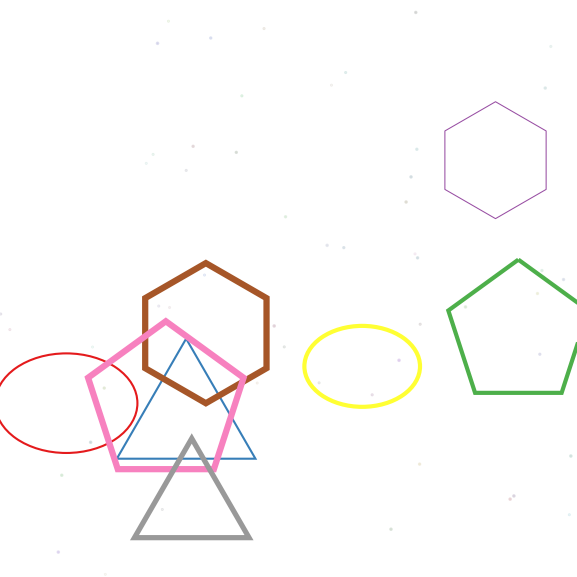[{"shape": "oval", "thickness": 1, "radius": 0.62, "center": [0.115, 0.301]}, {"shape": "triangle", "thickness": 1, "radius": 0.69, "center": [0.322, 0.274]}, {"shape": "pentagon", "thickness": 2, "radius": 0.64, "center": [0.898, 0.422]}, {"shape": "hexagon", "thickness": 0.5, "radius": 0.51, "center": [0.858, 0.722]}, {"shape": "oval", "thickness": 2, "radius": 0.5, "center": [0.627, 0.365]}, {"shape": "hexagon", "thickness": 3, "radius": 0.61, "center": [0.356, 0.422]}, {"shape": "pentagon", "thickness": 3, "radius": 0.71, "center": [0.287, 0.301]}, {"shape": "triangle", "thickness": 2.5, "radius": 0.57, "center": [0.332, 0.125]}]